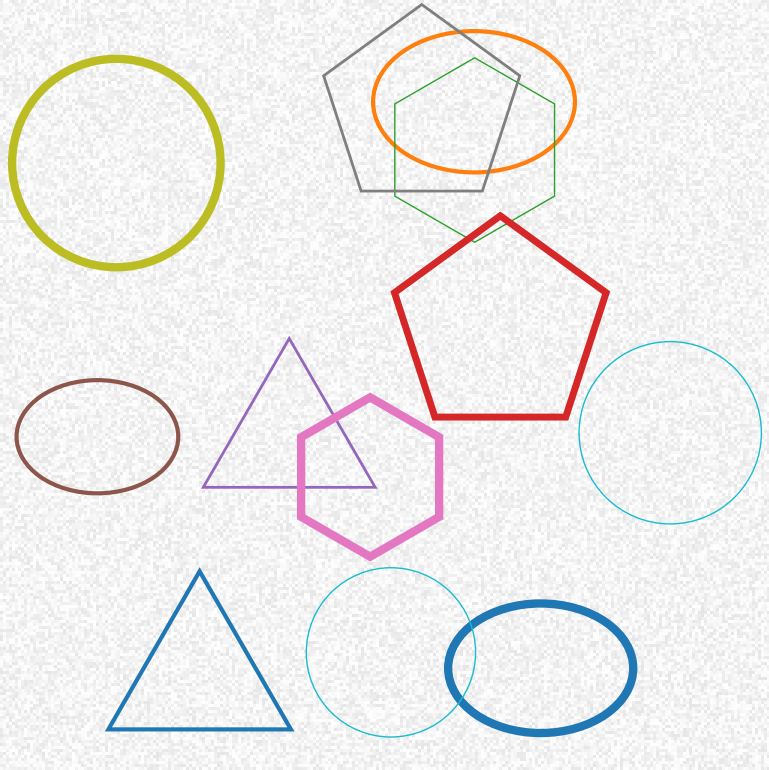[{"shape": "triangle", "thickness": 1.5, "radius": 0.68, "center": [0.259, 0.121]}, {"shape": "oval", "thickness": 3, "radius": 0.6, "center": [0.702, 0.132]}, {"shape": "oval", "thickness": 1.5, "radius": 0.66, "center": [0.616, 0.868]}, {"shape": "hexagon", "thickness": 0.5, "radius": 0.6, "center": [0.616, 0.805]}, {"shape": "pentagon", "thickness": 2.5, "radius": 0.72, "center": [0.65, 0.575]}, {"shape": "triangle", "thickness": 1, "radius": 0.64, "center": [0.376, 0.432]}, {"shape": "oval", "thickness": 1.5, "radius": 0.52, "center": [0.127, 0.433]}, {"shape": "hexagon", "thickness": 3, "radius": 0.52, "center": [0.481, 0.38]}, {"shape": "pentagon", "thickness": 1, "radius": 0.67, "center": [0.548, 0.86]}, {"shape": "circle", "thickness": 3, "radius": 0.68, "center": [0.151, 0.788]}, {"shape": "circle", "thickness": 0.5, "radius": 0.59, "center": [0.87, 0.438]}, {"shape": "circle", "thickness": 0.5, "radius": 0.55, "center": [0.508, 0.153]}]